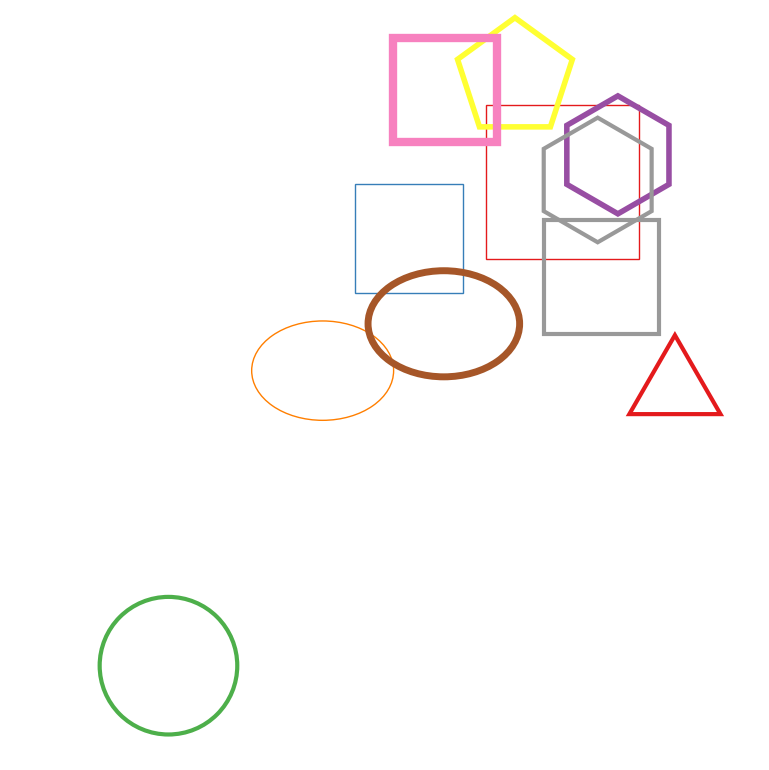[{"shape": "triangle", "thickness": 1.5, "radius": 0.34, "center": [0.877, 0.496]}, {"shape": "square", "thickness": 0.5, "radius": 0.5, "center": [0.73, 0.764]}, {"shape": "square", "thickness": 0.5, "radius": 0.35, "center": [0.531, 0.69]}, {"shape": "circle", "thickness": 1.5, "radius": 0.45, "center": [0.219, 0.135]}, {"shape": "hexagon", "thickness": 2, "radius": 0.38, "center": [0.802, 0.799]}, {"shape": "oval", "thickness": 0.5, "radius": 0.46, "center": [0.419, 0.519]}, {"shape": "pentagon", "thickness": 2, "radius": 0.39, "center": [0.669, 0.899]}, {"shape": "oval", "thickness": 2.5, "radius": 0.49, "center": [0.576, 0.58]}, {"shape": "square", "thickness": 3, "radius": 0.34, "center": [0.578, 0.883]}, {"shape": "hexagon", "thickness": 1.5, "radius": 0.4, "center": [0.776, 0.766]}, {"shape": "square", "thickness": 1.5, "radius": 0.37, "center": [0.781, 0.641]}]